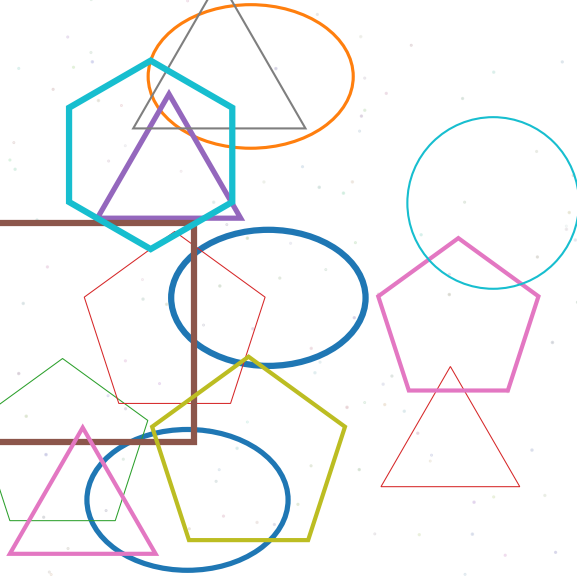[{"shape": "oval", "thickness": 3, "radius": 0.84, "center": [0.465, 0.483]}, {"shape": "oval", "thickness": 2.5, "radius": 0.87, "center": [0.325, 0.134]}, {"shape": "oval", "thickness": 1.5, "radius": 0.89, "center": [0.434, 0.867]}, {"shape": "pentagon", "thickness": 0.5, "radius": 0.78, "center": [0.108, 0.223]}, {"shape": "triangle", "thickness": 0.5, "radius": 0.69, "center": [0.78, 0.226]}, {"shape": "pentagon", "thickness": 0.5, "radius": 0.82, "center": [0.302, 0.434]}, {"shape": "triangle", "thickness": 2.5, "radius": 0.72, "center": [0.293, 0.693]}, {"shape": "square", "thickness": 3, "radius": 0.94, "center": [0.148, 0.424]}, {"shape": "pentagon", "thickness": 2, "radius": 0.73, "center": [0.794, 0.441]}, {"shape": "triangle", "thickness": 2, "radius": 0.73, "center": [0.143, 0.113]}, {"shape": "triangle", "thickness": 1, "radius": 0.86, "center": [0.38, 0.863]}, {"shape": "pentagon", "thickness": 2, "radius": 0.88, "center": [0.43, 0.206]}, {"shape": "circle", "thickness": 1, "radius": 0.74, "center": [0.854, 0.648]}, {"shape": "hexagon", "thickness": 3, "radius": 0.82, "center": [0.261, 0.731]}]